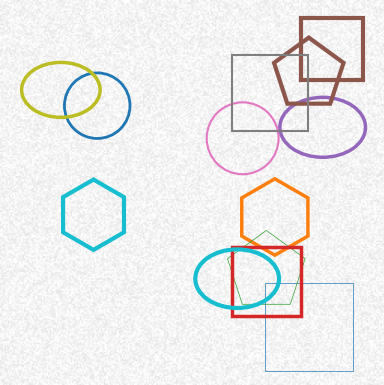[{"shape": "circle", "thickness": 2, "radius": 0.43, "center": [0.252, 0.726]}, {"shape": "square", "thickness": 0.5, "radius": 0.57, "center": [0.803, 0.15]}, {"shape": "hexagon", "thickness": 2.5, "radius": 0.5, "center": [0.714, 0.436]}, {"shape": "pentagon", "thickness": 0.5, "radius": 0.53, "center": [0.692, 0.295]}, {"shape": "square", "thickness": 2.5, "radius": 0.44, "center": [0.692, 0.269]}, {"shape": "oval", "thickness": 2.5, "radius": 0.56, "center": [0.838, 0.669]}, {"shape": "square", "thickness": 3, "radius": 0.4, "center": [0.861, 0.872]}, {"shape": "pentagon", "thickness": 3, "radius": 0.47, "center": [0.802, 0.807]}, {"shape": "circle", "thickness": 1.5, "radius": 0.47, "center": [0.63, 0.641]}, {"shape": "square", "thickness": 1.5, "radius": 0.49, "center": [0.701, 0.759]}, {"shape": "oval", "thickness": 2.5, "radius": 0.51, "center": [0.158, 0.767]}, {"shape": "hexagon", "thickness": 3, "radius": 0.46, "center": [0.243, 0.442]}, {"shape": "oval", "thickness": 3, "radius": 0.54, "center": [0.616, 0.276]}]